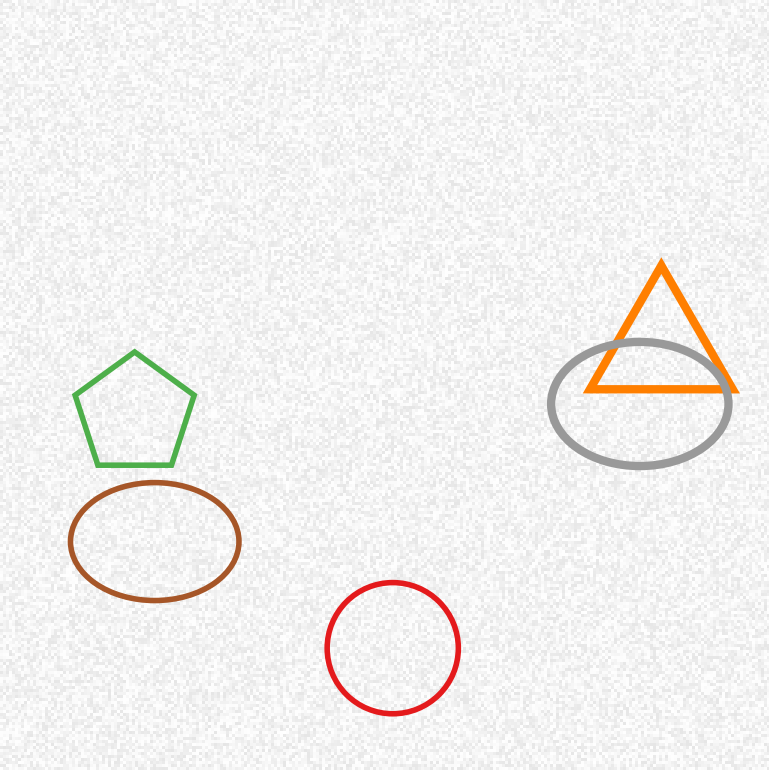[{"shape": "circle", "thickness": 2, "radius": 0.43, "center": [0.51, 0.158]}, {"shape": "pentagon", "thickness": 2, "radius": 0.41, "center": [0.175, 0.462]}, {"shape": "triangle", "thickness": 3, "radius": 0.54, "center": [0.859, 0.548]}, {"shape": "oval", "thickness": 2, "radius": 0.55, "center": [0.201, 0.297]}, {"shape": "oval", "thickness": 3, "radius": 0.58, "center": [0.831, 0.475]}]